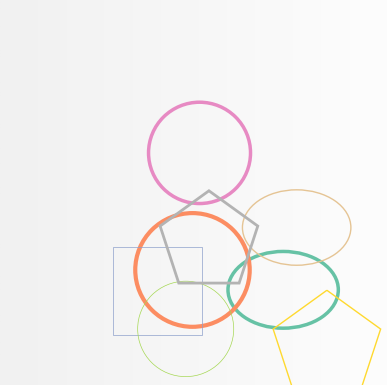[{"shape": "oval", "thickness": 2.5, "radius": 0.71, "center": [0.731, 0.247]}, {"shape": "circle", "thickness": 3, "radius": 0.74, "center": [0.497, 0.299]}, {"shape": "square", "thickness": 0.5, "radius": 0.57, "center": [0.406, 0.244]}, {"shape": "circle", "thickness": 2.5, "radius": 0.66, "center": [0.515, 0.603]}, {"shape": "circle", "thickness": 0.5, "radius": 0.62, "center": [0.479, 0.146]}, {"shape": "pentagon", "thickness": 1, "radius": 0.73, "center": [0.844, 0.1]}, {"shape": "oval", "thickness": 1, "radius": 0.7, "center": [0.766, 0.409]}, {"shape": "pentagon", "thickness": 2, "radius": 0.66, "center": [0.539, 0.372]}]